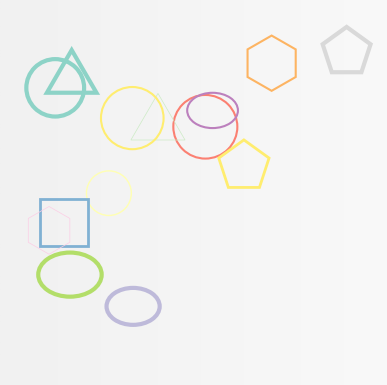[{"shape": "triangle", "thickness": 3, "radius": 0.37, "center": [0.185, 0.796]}, {"shape": "circle", "thickness": 3, "radius": 0.37, "center": [0.143, 0.772]}, {"shape": "circle", "thickness": 1, "radius": 0.29, "center": [0.281, 0.498]}, {"shape": "oval", "thickness": 3, "radius": 0.34, "center": [0.344, 0.204]}, {"shape": "circle", "thickness": 1.5, "radius": 0.41, "center": [0.53, 0.671]}, {"shape": "square", "thickness": 2, "radius": 0.31, "center": [0.165, 0.423]}, {"shape": "hexagon", "thickness": 1.5, "radius": 0.36, "center": [0.701, 0.836]}, {"shape": "oval", "thickness": 3, "radius": 0.41, "center": [0.181, 0.287]}, {"shape": "hexagon", "thickness": 0.5, "radius": 0.31, "center": [0.127, 0.402]}, {"shape": "pentagon", "thickness": 3, "radius": 0.33, "center": [0.894, 0.865]}, {"shape": "oval", "thickness": 1.5, "radius": 0.33, "center": [0.549, 0.713]}, {"shape": "triangle", "thickness": 0.5, "radius": 0.4, "center": [0.408, 0.677]}, {"shape": "circle", "thickness": 1.5, "radius": 0.4, "center": [0.341, 0.693]}, {"shape": "pentagon", "thickness": 2, "radius": 0.34, "center": [0.629, 0.568]}]